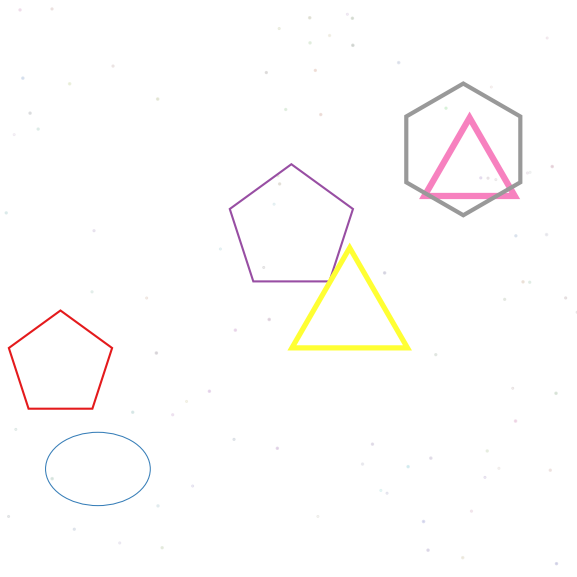[{"shape": "pentagon", "thickness": 1, "radius": 0.47, "center": [0.105, 0.367]}, {"shape": "oval", "thickness": 0.5, "radius": 0.45, "center": [0.17, 0.187]}, {"shape": "pentagon", "thickness": 1, "radius": 0.56, "center": [0.505, 0.603]}, {"shape": "triangle", "thickness": 2.5, "radius": 0.58, "center": [0.606, 0.455]}, {"shape": "triangle", "thickness": 3, "radius": 0.45, "center": [0.813, 0.705]}, {"shape": "hexagon", "thickness": 2, "radius": 0.57, "center": [0.802, 0.74]}]